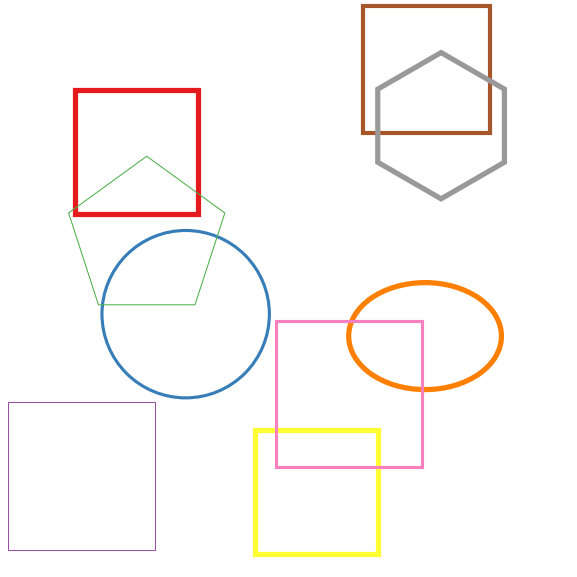[{"shape": "square", "thickness": 2.5, "radius": 0.53, "center": [0.236, 0.736]}, {"shape": "circle", "thickness": 1.5, "radius": 0.72, "center": [0.322, 0.455]}, {"shape": "pentagon", "thickness": 0.5, "radius": 0.71, "center": [0.254, 0.586]}, {"shape": "square", "thickness": 0.5, "radius": 0.64, "center": [0.141, 0.175]}, {"shape": "oval", "thickness": 2.5, "radius": 0.66, "center": [0.736, 0.417]}, {"shape": "square", "thickness": 2.5, "radius": 0.53, "center": [0.548, 0.147]}, {"shape": "square", "thickness": 2, "radius": 0.55, "center": [0.739, 0.879]}, {"shape": "square", "thickness": 1.5, "radius": 0.63, "center": [0.605, 0.317]}, {"shape": "hexagon", "thickness": 2.5, "radius": 0.63, "center": [0.764, 0.781]}]